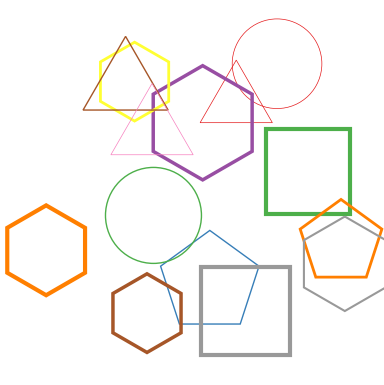[{"shape": "triangle", "thickness": 0.5, "radius": 0.54, "center": [0.614, 0.736]}, {"shape": "circle", "thickness": 0.5, "radius": 0.58, "center": [0.72, 0.834]}, {"shape": "pentagon", "thickness": 1, "radius": 0.67, "center": [0.545, 0.267]}, {"shape": "square", "thickness": 3, "radius": 0.55, "center": [0.801, 0.555]}, {"shape": "circle", "thickness": 1, "radius": 0.62, "center": [0.399, 0.44]}, {"shape": "hexagon", "thickness": 2.5, "radius": 0.74, "center": [0.526, 0.681]}, {"shape": "hexagon", "thickness": 3, "radius": 0.58, "center": [0.12, 0.35]}, {"shape": "pentagon", "thickness": 2, "radius": 0.56, "center": [0.886, 0.37]}, {"shape": "hexagon", "thickness": 2, "radius": 0.51, "center": [0.35, 0.788]}, {"shape": "triangle", "thickness": 1, "radius": 0.64, "center": [0.326, 0.778]}, {"shape": "hexagon", "thickness": 2.5, "radius": 0.51, "center": [0.382, 0.187]}, {"shape": "triangle", "thickness": 0.5, "radius": 0.62, "center": [0.395, 0.66]}, {"shape": "hexagon", "thickness": 1.5, "radius": 0.61, "center": [0.896, 0.315]}, {"shape": "square", "thickness": 3, "radius": 0.58, "center": [0.637, 0.192]}]